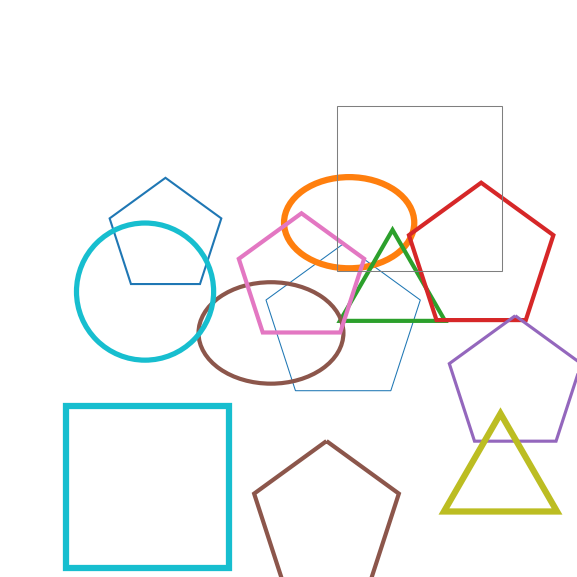[{"shape": "pentagon", "thickness": 1, "radius": 0.51, "center": [0.287, 0.59]}, {"shape": "pentagon", "thickness": 0.5, "radius": 0.7, "center": [0.594, 0.436]}, {"shape": "oval", "thickness": 3, "radius": 0.56, "center": [0.605, 0.614]}, {"shape": "triangle", "thickness": 2, "radius": 0.53, "center": [0.68, 0.496]}, {"shape": "pentagon", "thickness": 2, "radius": 0.66, "center": [0.833, 0.551]}, {"shape": "pentagon", "thickness": 1.5, "radius": 0.6, "center": [0.892, 0.332]}, {"shape": "pentagon", "thickness": 2, "radius": 0.66, "center": [0.565, 0.104]}, {"shape": "oval", "thickness": 2, "radius": 0.63, "center": [0.469, 0.423]}, {"shape": "pentagon", "thickness": 2, "radius": 0.57, "center": [0.522, 0.516]}, {"shape": "square", "thickness": 0.5, "radius": 0.71, "center": [0.726, 0.672]}, {"shape": "triangle", "thickness": 3, "radius": 0.57, "center": [0.867, 0.17]}, {"shape": "square", "thickness": 3, "radius": 0.7, "center": [0.255, 0.155]}, {"shape": "circle", "thickness": 2.5, "radius": 0.59, "center": [0.251, 0.494]}]